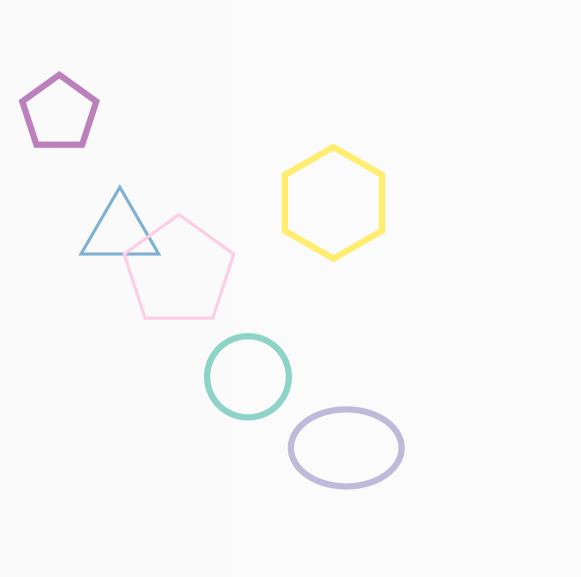[{"shape": "circle", "thickness": 3, "radius": 0.35, "center": [0.427, 0.347]}, {"shape": "oval", "thickness": 3, "radius": 0.48, "center": [0.596, 0.224]}, {"shape": "triangle", "thickness": 1.5, "radius": 0.39, "center": [0.206, 0.598]}, {"shape": "pentagon", "thickness": 1.5, "radius": 0.5, "center": [0.308, 0.528]}, {"shape": "pentagon", "thickness": 3, "radius": 0.33, "center": [0.102, 0.803]}, {"shape": "hexagon", "thickness": 3, "radius": 0.48, "center": [0.574, 0.648]}]